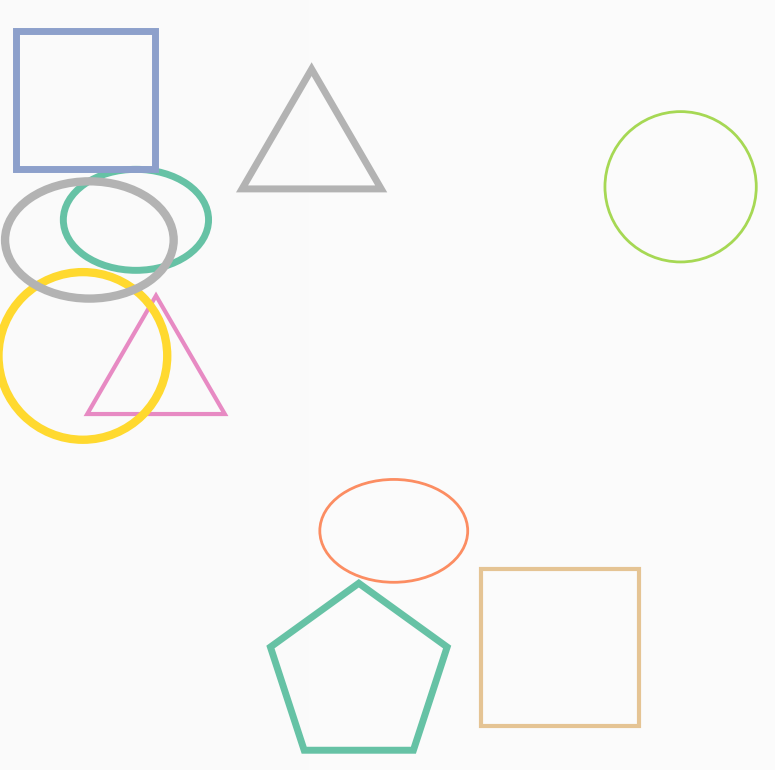[{"shape": "oval", "thickness": 2.5, "radius": 0.47, "center": [0.175, 0.715]}, {"shape": "pentagon", "thickness": 2.5, "radius": 0.6, "center": [0.463, 0.123]}, {"shape": "oval", "thickness": 1, "radius": 0.48, "center": [0.508, 0.311]}, {"shape": "square", "thickness": 2.5, "radius": 0.45, "center": [0.11, 0.87]}, {"shape": "triangle", "thickness": 1.5, "radius": 0.51, "center": [0.201, 0.514]}, {"shape": "circle", "thickness": 1, "radius": 0.49, "center": [0.878, 0.757]}, {"shape": "circle", "thickness": 3, "radius": 0.54, "center": [0.107, 0.538]}, {"shape": "square", "thickness": 1.5, "radius": 0.51, "center": [0.723, 0.159]}, {"shape": "oval", "thickness": 3, "radius": 0.54, "center": [0.115, 0.688]}, {"shape": "triangle", "thickness": 2.5, "radius": 0.52, "center": [0.402, 0.807]}]